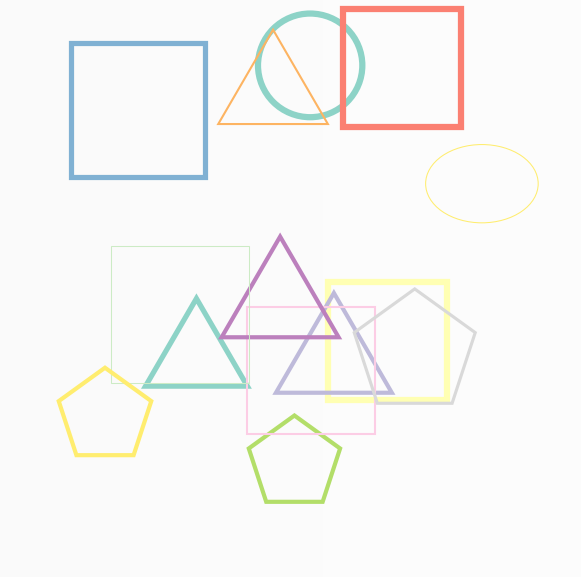[{"shape": "circle", "thickness": 3, "radius": 0.45, "center": [0.534, 0.886]}, {"shape": "triangle", "thickness": 2.5, "radius": 0.51, "center": [0.338, 0.381]}, {"shape": "square", "thickness": 3, "radius": 0.51, "center": [0.667, 0.408]}, {"shape": "triangle", "thickness": 2, "radius": 0.58, "center": [0.574, 0.377]}, {"shape": "square", "thickness": 3, "radius": 0.51, "center": [0.692, 0.881]}, {"shape": "square", "thickness": 2.5, "radius": 0.58, "center": [0.238, 0.809]}, {"shape": "triangle", "thickness": 1, "radius": 0.54, "center": [0.47, 0.839]}, {"shape": "pentagon", "thickness": 2, "radius": 0.41, "center": [0.507, 0.197]}, {"shape": "square", "thickness": 1, "radius": 0.55, "center": [0.535, 0.357]}, {"shape": "pentagon", "thickness": 1.5, "radius": 0.55, "center": [0.714, 0.389]}, {"shape": "triangle", "thickness": 2, "radius": 0.58, "center": [0.482, 0.473]}, {"shape": "square", "thickness": 0.5, "radius": 0.59, "center": [0.31, 0.454]}, {"shape": "oval", "thickness": 0.5, "radius": 0.48, "center": [0.829, 0.681]}, {"shape": "pentagon", "thickness": 2, "radius": 0.42, "center": [0.181, 0.279]}]